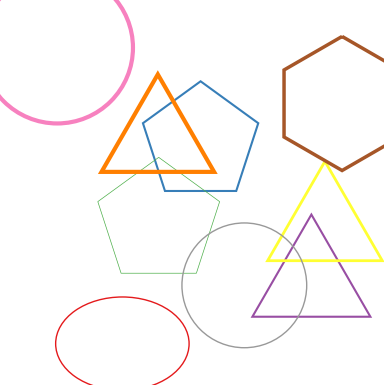[{"shape": "oval", "thickness": 1, "radius": 0.87, "center": [0.318, 0.107]}, {"shape": "pentagon", "thickness": 1.5, "radius": 0.79, "center": [0.521, 0.631]}, {"shape": "pentagon", "thickness": 0.5, "radius": 0.83, "center": [0.412, 0.425]}, {"shape": "triangle", "thickness": 1.5, "radius": 0.88, "center": [0.809, 0.266]}, {"shape": "triangle", "thickness": 3, "radius": 0.84, "center": [0.41, 0.638]}, {"shape": "triangle", "thickness": 2, "radius": 0.86, "center": [0.844, 0.409]}, {"shape": "hexagon", "thickness": 2.5, "radius": 0.87, "center": [0.889, 0.731]}, {"shape": "circle", "thickness": 3, "radius": 0.98, "center": [0.149, 0.876]}, {"shape": "circle", "thickness": 1, "radius": 0.81, "center": [0.635, 0.259]}]